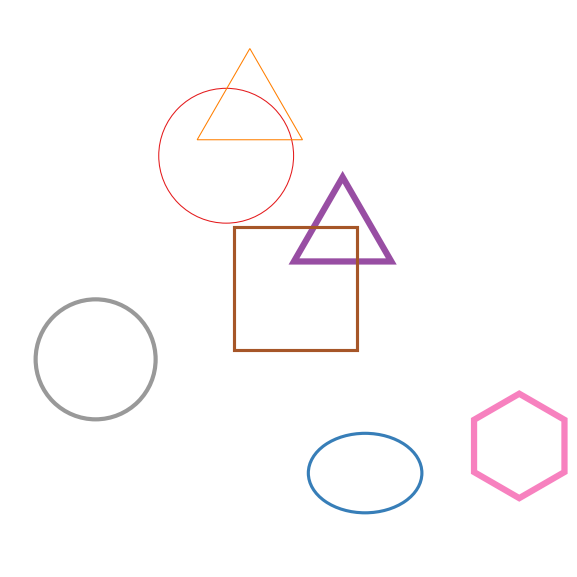[{"shape": "circle", "thickness": 0.5, "radius": 0.58, "center": [0.392, 0.729]}, {"shape": "oval", "thickness": 1.5, "radius": 0.49, "center": [0.632, 0.18]}, {"shape": "triangle", "thickness": 3, "radius": 0.49, "center": [0.593, 0.595]}, {"shape": "triangle", "thickness": 0.5, "radius": 0.53, "center": [0.433, 0.81]}, {"shape": "square", "thickness": 1.5, "radius": 0.53, "center": [0.511, 0.5]}, {"shape": "hexagon", "thickness": 3, "radius": 0.45, "center": [0.899, 0.227]}, {"shape": "circle", "thickness": 2, "radius": 0.52, "center": [0.166, 0.377]}]